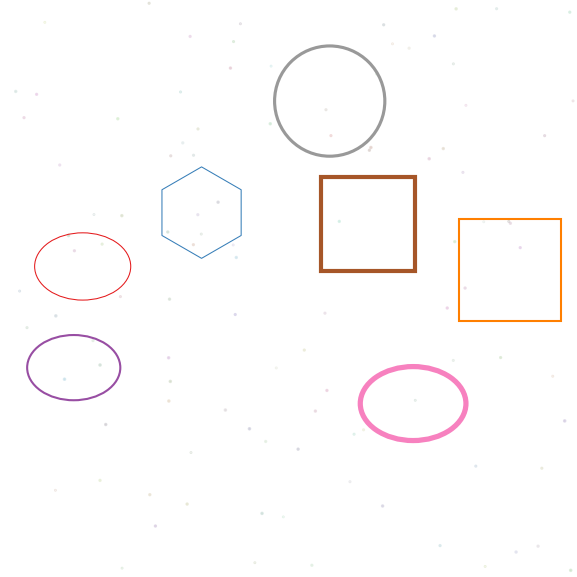[{"shape": "oval", "thickness": 0.5, "radius": 0.42, "center": [0.143, 0.538]}, {"shape": "hexagon", "thickness": 0.5, "radius": 0.4, "center": [0.349, 0.631]}, {"shape": "oval", "thickness": 1, "radius": 0.4, "center": [0.128, 0.363]}, {"shape": "square", "thickness": 1, "radius": 0.44, "center": [0.883, 0.532]}, {"shape": "square", "thickness": 2, "radius": 0.41, "center": [0.638, 0.612]}, {"shape": "oval", "thickness": 2.5, "radius": 0.46, "center": [0.715, 0.3]}, {"shape": "circle", "thickness": 1.5, "radius": 0.48, "center": [0.571, 0.824]}]